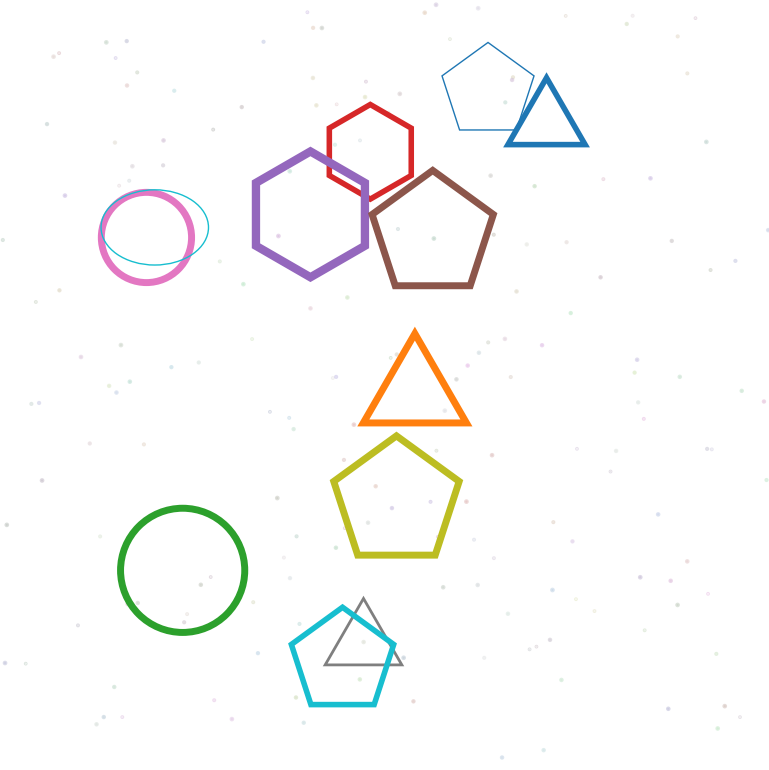[{"shape": "triangle", "thickness": 2, "radius": 0.29, "center": [0.71, 0.841]}, {"shape": "pentagon", "thickness": 0.5, "radius": 0.31, "center": [0.634, 0.882]}, {"shape": "triangle", "thickness": 2.5, "radius": 0.39, "center": [0.539, 0.489]}, {"shape": "circle", "thickness": 2.5, "radius": 0.4, "center": [0.237, 0.259]}, {"shape": "hexagon", "thickness": 2, "radius": 0.31, "center": [0.481, 0.803]}, {"shape": "hexagon", "thickness": 3, "radius": 0.41, "center": [0.403, 0.722]}, {"shape": "pentagon", "thickness": 2.5, "radius": 0.41, "center": [0.562, 0.696]}, {"shape": "circle", "thickness": 2.5, "radius": 0.29, "center": [0.19, 0.692]}, {"shape": "triangle", "thickness": 1, "radius": 0.29, "center": [0.472, 0.165]}, {"shape": "pentagon", "thickness": 2.5, "radius": 0.43, "center": [0.515, 0.348]}, {"shape": "pentagon", "thickness": 2, "radius": 0.35, "center": [0.445, 0.141]}, {"shape": "oval", "thickness": 0.5, "radius": 0.35, "center": [0.201, 0.705]}]